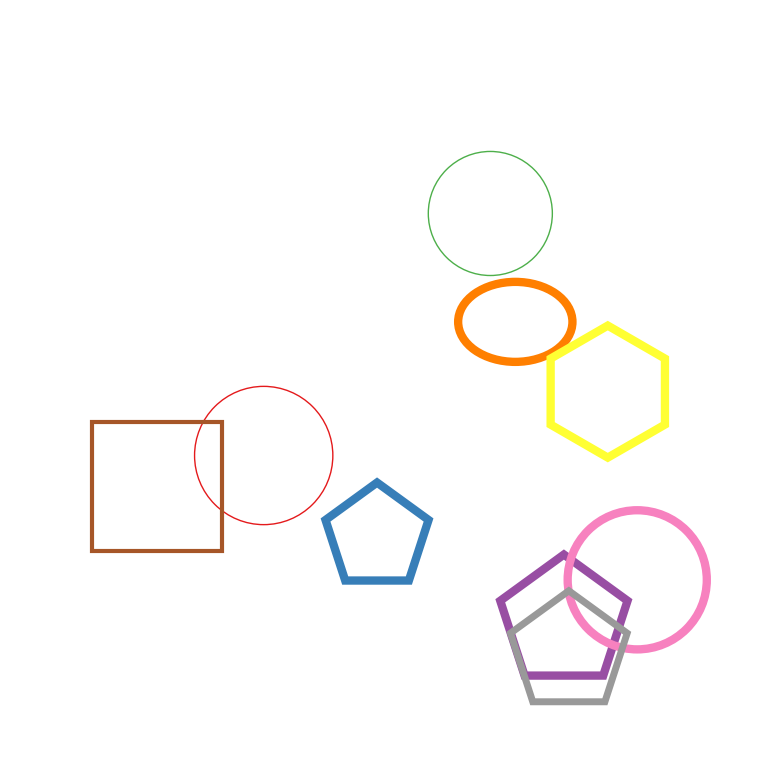[{"shape": "circle", "thickness": 0.5, "radius": 0.45, "center": [0.342, 0.408]}, {"shape": "pentagon", "thickness": 3, "radius": 0.35, "center": [0.49, 0.303]}, {"shape": "circle", "thickness": 0.5, "radius": 0.4, "center": [0.637, 0.723]}, {"shape": "pentagon", "thickness": 3, "radius": 0.43, "center": [0.732, 0.193]}, {"shape": "oval", "thickness": 3, "radius": 0.37, "center": [0.669, 0.582]}, {"shape": "hexagon", "thickness": 3, "radius": 0.43, "center": [0.789, 0.491]}, {"shape": "square", "thickness": 1.5, "radius": 0.42, "center": [0.204, 0.368]}, {"shape": "circle", "thickness": 3, "radius": 0.45, "center": [0.828, 0.247]}, {"shape": "pentagon", "thickness": 2.5, "radius": 0.4, "center": [0.739, 0.153]}]